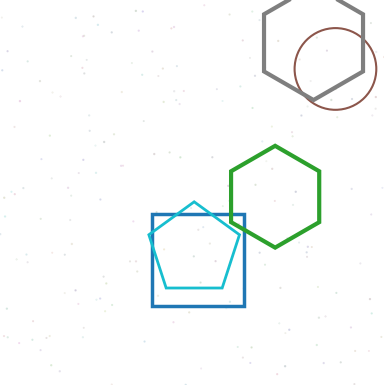[{"shape": "square", "thickness": 2.5, "radius": 0.6, "center": [0.514, 0.324]}, {"shape": "hexagon", "thickness": 3, "radius": 0.66, "center": [0.715, 0.489]}, {"shape": "circle", "thickness": 1.5, "radius": 0.53, "center": [0.871, 0.821]}, {"shape": "hexagon", "thickness": 3, "radius": 0.74, "center": [0.814, 0.889]}, {"shape": "pentagon", "thickness": 2, "radius": 0.62, "center": [0.504, 0.352]}]